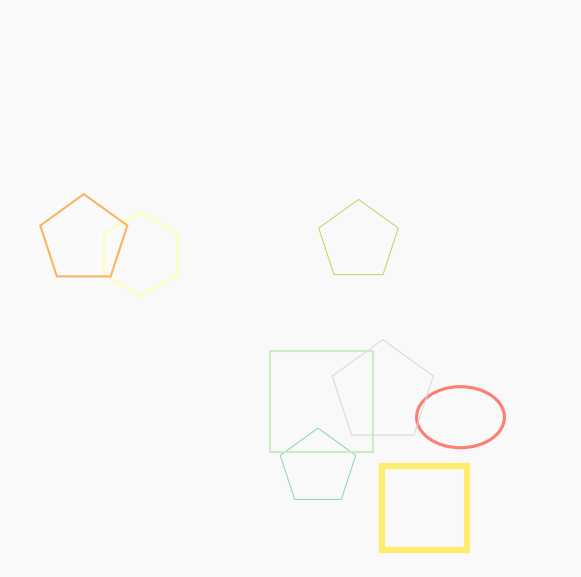[{"shape": "pentagon", "thickness": 0.5, "radius": 0.34, "center": [0.547, 0.19]}, {"shape": "hexagon", "thickness": 1, "radius": 0.36, "center": [0.242, 0.559]}, {"shape": "oval", "thickness": 1.5, "radius": 0.38, "center": [0.792, 0.277]}, {"shape": "pentagon", "thickness": 1, "radius": 0.39, "center": [0.144, 0.584]}, {"shape": "pentagon", "thickness": 0.5, "radius": 0.36, "center": [0.617, 0.582]}, {"shape": "pentagon", "thickness": 0.5, "radius": 0.46, "center": [0.659, 0.32]}, {"shape": "square", "thickness": 1, "radius": 0.44, "center": [0.553, 0.304]}, {"shape": "square", "thickness": 3, "radius": 0.36, "center": [0.731, 0.12]}]